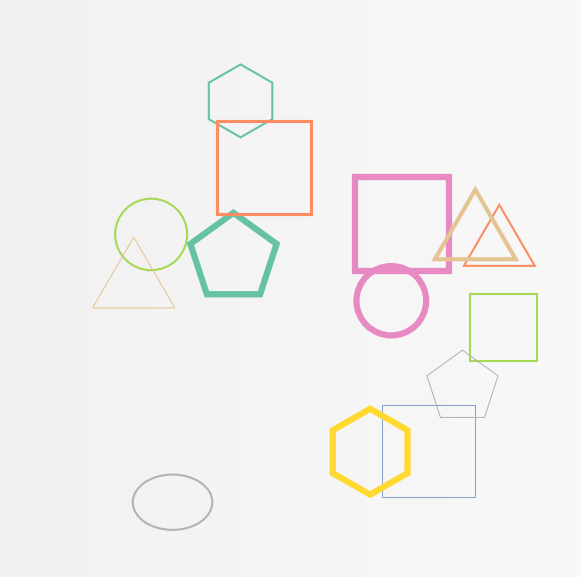[{"shape": "hexagon", "thickness": 1, "radius": 0.32, "center": [0.414, 0.824]}, {"shape": "pentagon", "thickness": 3, "radius": 0.39, "center": [0.402, 0.553]}, {"shape": "triangle", "thickness": 1, "radius": 0.35, "center": [0.859, 0.574]}, {"shape": "square", "thickness": 1.5, "radius": 0.4, "center": [0.454, 0.709]}, {"shape": "square", "thickness": 0.5, "radius": 0.4, "center": [0.737, 0.218]}, {"shape": "circle", "thickness": 3, "radius": 0.3, "center": [0.673, 0.478]}, {"shape": "square", "thickness": 3, "radius": 0.41, "center": [0.692, 0.611]}, {"shape": "square", "thickness": 1, "radius": 0.29, "center": [0.866, 0.432]}, {"shape": "circle", "thickness": 1, "radius": 0.31, "center": [0.26, 0.593]}, {"shape": "hexagon", "thickness": 3, "radius": 0.37, "center": [0.637, 0.217]}, {"shape": "triangle", "thickness": 0.5, "radius": 0.41, "center": [0.23, 0.507]}, {"shape": "triangle", "thickness": 2, "radius": 0.4, "center": [0.818, 0.59]}, {"shape": "oval", "thickness": 1, "radius": 0.34, "center": [0.297, 0.129]}, {"shape": "pentagon", "thickness": 0.5, "radius": 0.32, "center": [0.796, 0.328]}]